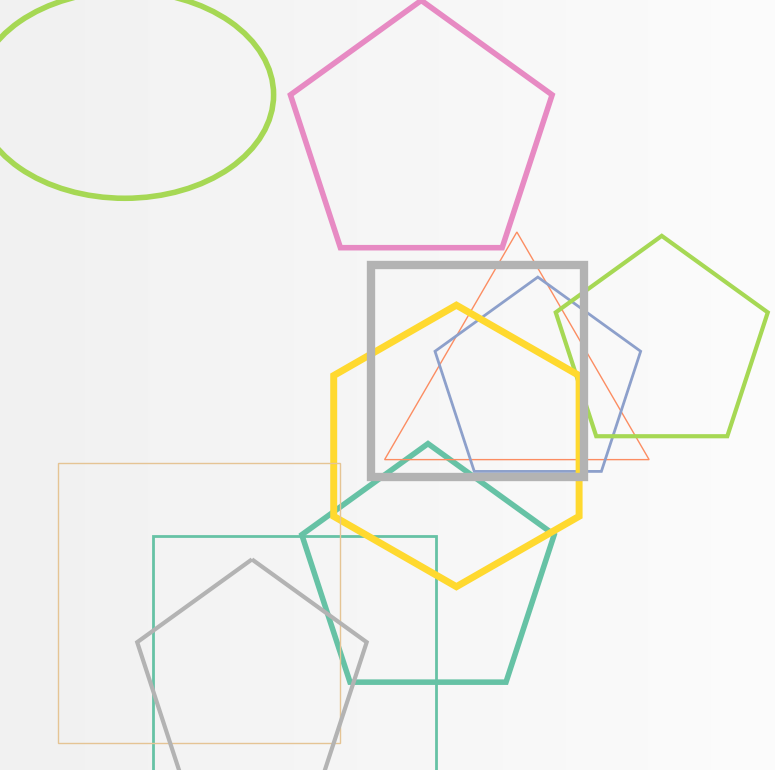[{"shape": "pentagon", "thickness": 2, "radius": 0.86, "center": [0.552, 0.253]}, {"shape": "square", "thickness": 1, "radius": 0.91, "center": [0.38, 0.122]}, {"shape": "triangle", "thickness": 0.5, "radius": 0.99, "center": [0.667, 0.502]}, {"shape": "pentagon", "thickness": 1, "radius": 0.7, "center": [0.694, 0.501]}, {"shape": "pentagon", "thickness": 2, "radius": 0.89, "center": [0.544, 0.822]}, {"shape": "pentagon", "thickness": 1.5, "radius": 0.72, "center": [0.854, 0.55]}, {"shape": "oval", "thickness": 2, "radius": 0.96, "center": [0.161, 0.877]}, {"shape": "hexagon", "thickness": 2.5, "radius": 0.91, "center": [0.589, 0.421]}, {"shape": "square", "thickness": 0.5, "radius": 0.91, "center": [0.257, 0.217]}, {"shape": "square", "thickness": 3, "radius": 0.69, "center": [0.616, 0.518]}, {"shape": "pentagon", "thickness": 1.5, "radius": 0.78, "center": [0.325, 0.118]}]